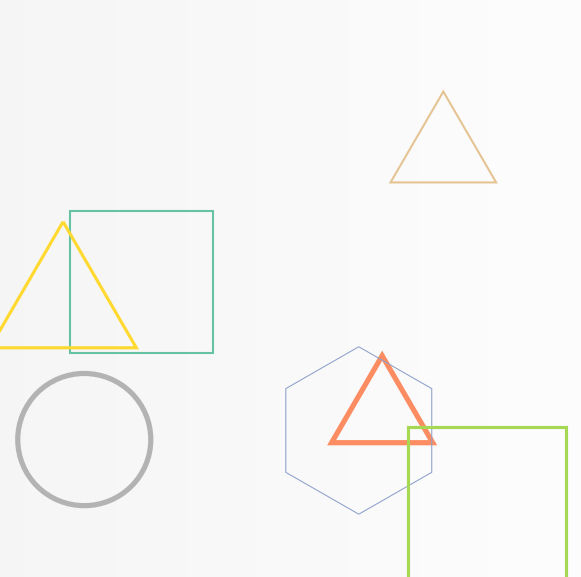[{"shape": "square", "thickness": 1, "radius": 0.62, "center": [0.243, 0.511]}, {"shape": "triangle", "thickness": 2.5, "radius": 0.5, "center": [0.657, 0.283]}, {"shape": "hexagon", "thickness": 0.5, "radius": 0.72, "center": [0.617, 0.254]}, {"shape": "square", "thickness": 1.5, "radius": 0.68, "center": [0.837, 0.125]}, {"shape": "triangle", "thickness": 1.5, "radius": 0.73, "center": [0.109, 0.47]}, {"shape": "triangle", "thickness": 1, "radius": 0.52, "center": [0.763, 0.736]}, {"shape": "circle", "thickness": 2.5, "radius": 0.57, "center": [0.145, 0.238]}]